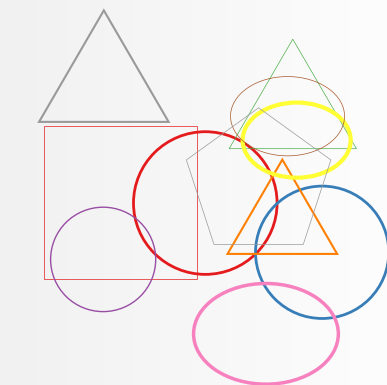[{"shape": "circle", "thickness": 2, "radius": 0.93, "center": [0.53, 0.473]}, {"shape": "square", "thickness": 0.5, "radius": 0.99, "center": [0.311, 0.474]}, {"shape": "circle", "thickness": 2, "radius": 0.86, "center": [0.831, 0.345]}, {"shape": "triangle", "thickness": 0.5, "radius": 0.95, "center": [0.756, 0.709]}, {"shape": "circle", "thickness": 1, "radius": 0.68, "center": [0.266, 0.326]}, {"shape": "triangle", "thickness": 1.5, "radius": 0.82, "center": [0.729, 0.422]}, {"shape": "oval", "thickness": 3, "radius": 0.7, "center": [0.766, 0.636]}, {"shape": "oval", "thickness": 0.5, "radius": 0.74, "center": [0.742, 0.698]}, {"shape": "oval", "thickness": 2.5, "radius": 0.93, "center": [0.686, 0.133]}, {"shape": "triangle", "thickness": 1.5, "radius": 0.97, "center": [0.268, 0.78]}, {"shape": "pentagon", "thickness": 0.5, "radius": 0.98, "center": [0.667, 0.524]}]